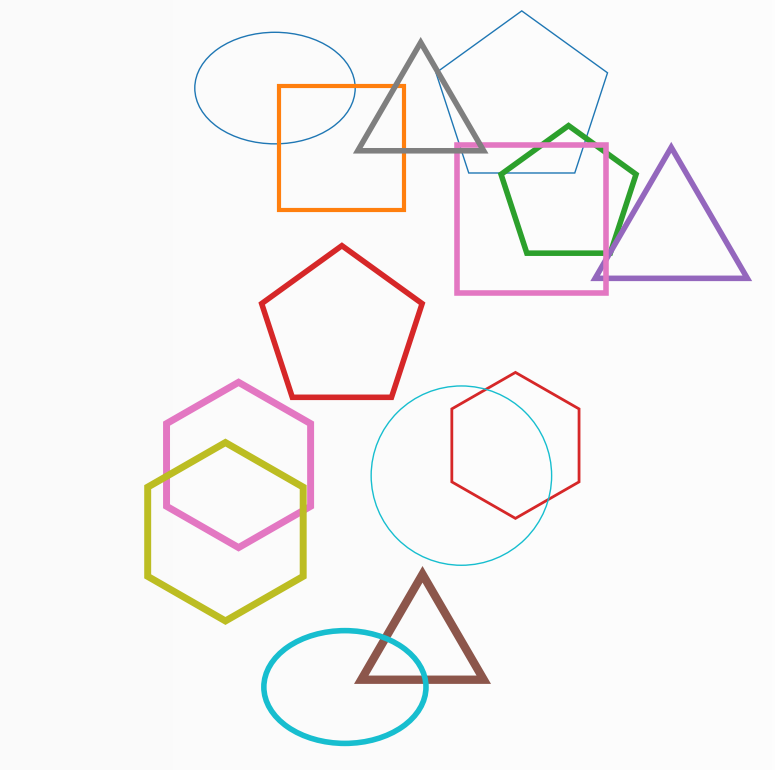[{"shape": "oval", "thickness": 0.5, "radius": 0.52, "center": [0.355, 0.886]}, {"shape": "pentagon", "thickness": 0.5, "radius": 0.58, "center": [0.673, 0.869]}, {"shape": "square", "thickness": 1.5, "radius": 0.4, "center": [0.44, 0.808]}, {"shape": "pentagon", "thickness": 2, "radius": 0.46, "center": [0.734, 0.745]}, {"shape": "hexagon", "thickness": 1, "radius": 0.47, "center": [0.665, 0.422]}, {"shape": "pentagon", "thickness": 2, "radius": 0.54, "center": [0.441, 0.572]}, {"shape": "triangle", "thickness": 2, "radius": 0.57, "center": [0.866, 0.695]}, {"shape": "triangle", "thickness": 3, "radius": 0.46, "center": [0.545, 0.163]}, {"shape": "square", "thickness": 2, "radius": 0.48, "center": [0.686, 0.715]}, {"shape": "hexagon", "thickness": 2.5, "radius": 0.54, "center": [0.308, 0.396]}, {"shape": "triangle", "thickness": 2, "radius": 0.47, "center": [0.543, 0.851]}, {"shape": "hexagon", "thickness": 2.5, "radius": 0.58, "center": [0.291, 0.309]}, {"shape": "oval", "thickness": 2, "radius": 0.52, "center": [0.445, 0.108]}, {"shape": "circle", "thickness": 0.5, "radius": 0.58, "center": [0.595, 0.382]}]